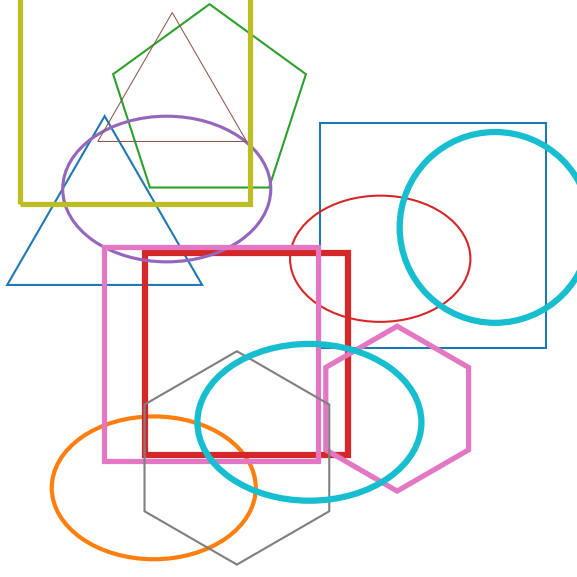[{"shape": "square", "thickness": 1, "radius": 0.98, "center": [0.75, 0.592]}, {"shape": "triangle", "thickness": 1, "radius": 0.97, "center": [0.181, 0.603]}, {"shape": "oval", "thickness": 2, "radius": 0.88, "center": [0.266, 0.154]}, {"shape": "pentagon", "thickness": 1, "radius": 0.88, "center": [0.363, 0.816]}, {"shape": "oval", "thickness": 1, "radius": 0.78, "center": [0.658, 0.551]}, {"shape": "square", "thickness": 3, "radius": 0.88, "center": [0.427, 0.386]}, {"shape": "oval", "thickness": 1.5, "radius": 0.9, "center": [0.289, 0.672]}, {"shape": "triangle", "thickness": 0.5, "radius": 0.74, "center": [0.298, 0.829]}, {"shape": "hexagon", "thickness": 2.5, "radius": 0.71, "center": [0.688, 0.292]}, {"shape": "square", "thickness": 2.5, "radius": 0.93, "center": [0.366, 0.386]}, {"shape": "hexagon", "thickness": 1, "radius": 0.92, "center": [0.41, 0.206]}, {"shape": "square", "thickness": 2.5, "radius": 1.0, "center": [0.234, 0.846]}, {"shape": "oval", "thickness": 3, "radius": 0.97, "center": [0.536, 0.268]}, {"shape": "circle", "thickness": 3, "radius": 0.83, "center": [0.857, 0.605]}]